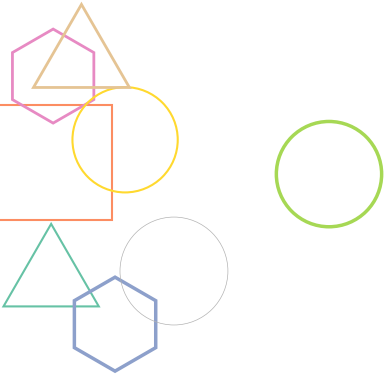[{"shape": "triangle", "thickness": 1.5, "radius": 0.71, "center": [0.133, 0.276]}, {"shape": "square", "thickness": 1.5, "radius": 0.75, "center": [0.142, 0.578]}, {"shape": "hexagon", "thickness": 2.5, "radius": 0.61, "center": [0.299, 0.158]}, {"shape": "hexagon", "thickness": 2, "radius": 0.61, "center": [0.138, 0.802]}, {"shape": "circle", "thickness": 2.5, "radius": 0.68, "center": [0.855, 0.548]}, {"shape": "circle", "thickness": 1.5, "radius": 0.68, "center": [0.325, 0.637]}, {"shape": "triangle", "thickness": 2, "radius": 0.72, "center": [0.212, 0.845]}, {"shape": "circle", "thickness": 0.5, "radius": 0.7, "center": [0.452, 0.296]}]